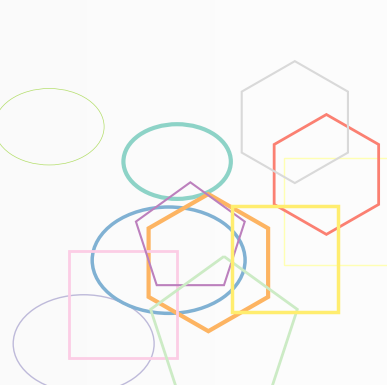[{"shape": "oval", "thickness": 3, "radius": 0.69, "center": [0.457, 0.58]}, {"shape": "square", "thickness": 1, "radius": 0.7, "center": [0.872, 0.45]}, {"shape": "oval", "thickness": 1, "radius": 0.91, "center": [0.216, 0.107]}, {"shape": "hexagon", "thickness": 2, "radius": 0.78, "center": [0.842, 0.547]}, {"shape": "oval", "thickness": 2.5, "radius": 0.99, "center": [0.435, 0.324]}, {"shape": "hexagon", "thickness": 3, "radius": 0.89, "center": [0.538, 0.318]}, {"shape": "oval", "thickness": 0.5, "radius": 0.71, "center": [0.127, 0.671]}, {"shape": "square", "thickness": 2, "radius": 0.7, "center": [0.318, 0.21]}, {"shape": "hexagon", "thickness": 1.5, "radius": 0.79, "center": [0.761, 0.683]}, {"shape": "pentagon", "thickness": 1.5, "radius": 0.74, "center": [0.491, 0.379]}, {"shape": "pentagon", "thickness": 2, "radius": 1.0, "center": [0.578, 0.135]}, {"shape": "square", "thickness": 2.5, "radius": 0.69, "center": [0.735, 0.328]}]